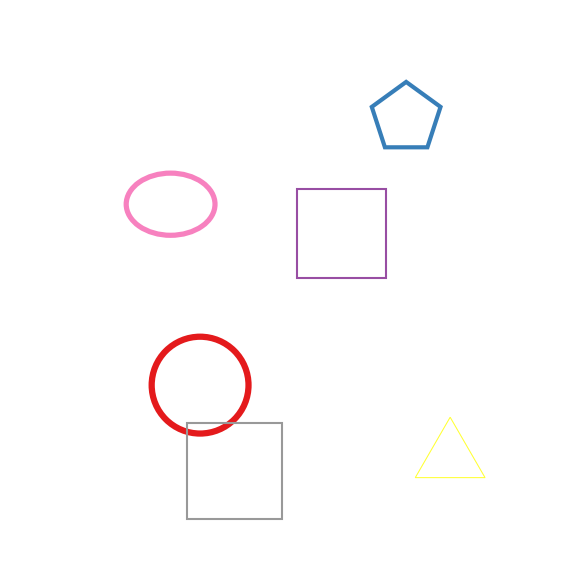[{"shape": "circle", "thickness": 3, "radius": 0.42, "center": [0.346, 0.332]}, {"shape": "pentagon", "thickness": 2, "radius": 0.31, "center": [0.703, 0.795]}, {"shape": "square", "thickness": 1, "radius": 0.39, "center": [0.591, 0.595]}, {"shape": "triangle", "thickness": 0.5, "radius": 0.35, "center": [0.78, 0.207]}, {"shape": "oval", "thickness": 2.5, "radius": 0.38, "center": [0.295, 0.646]}, {"shape": "square", "thickness": 1, "radius": 0.41, "center": [0.406, 0.184]}]